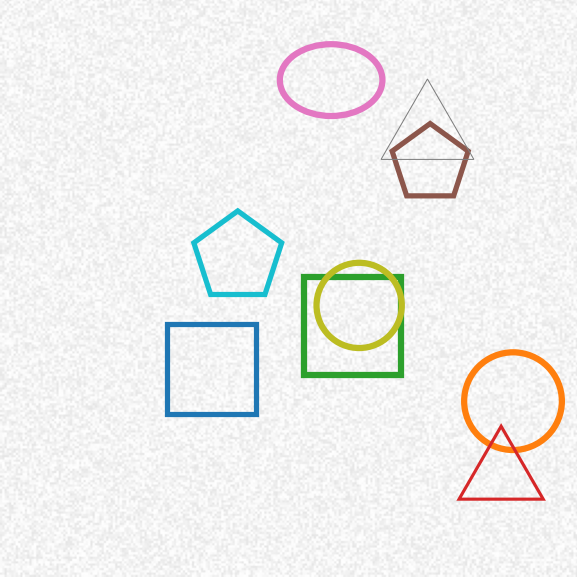[{"shape": "square", "thickness": 2.5, "radius": 0.39, "center": [0.366, 0.361]}, {"shape": "circle", "thickness": 3, "radius": 0.42, "center": [0.888, 0.304]}, {"shape": "square", "thickness": 3, "radius": 0.42, "center": [0.61, 0.434]}, {"shape": "triangle", "thickness": 1.5, "radius": 0.42, "center": [0.868, 0.177]}, {"shape": "pentagon", "thickness": 2.5, "radius": 0.35, "center": [0.745, 0.716]}, {"shape": "oval", "thickness": 3, "radius": 0.44, "center": [0.573, 0.86]}, {"shape": "triangle", "thickness": 0.5, "radius": 0.46, "center": [0.74, 0.77]}, {"shape": "circle", "thickness": 3, "radius": 0.37, "center": [0.622, 0.47]}, {"shape": "pentagon", "thickness": 2.5, "radius": 0.4, "center": [0.412, 0.554]}]